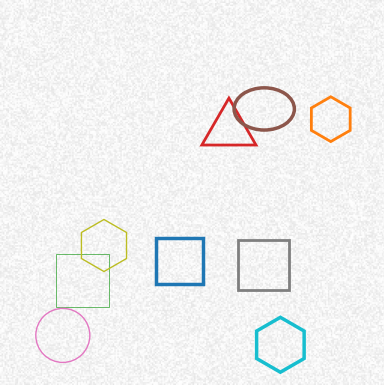[{"shape": "square", "thickness": 2.5, "radius": 0.3, "center": [0.466, 0.321]}, {"shape": "hexagon", "thickness": 2, "radius": 0.29, "center": [0.859, 0.69]}, {"shape": "square", "thickness": 0.5, "radius": 0.35, "center": [0.214, 0.271]}, {"shape": "triangle", "thickness": 2, "radius": 0.41, "center": [0.595, 0.664]}, {"shape": "oval", "thickness": 2.5, "radius": 0.39, "center": [0.686, 0.717]}, {"shape": "circle", "thickness": 1, "radius": 0.35, "center": [0.163, 0.129]}, {"shape": "square", "thickness": 2, "radius": 0.33, "center": [0.685, 0.312]}, {"shape": "hexagon", "thickness": 1, "radius": 0.34, "center": [0.27, 0.362]}, {"shape": "hexagon", "thickness": 2.5, "radius": 0.36, "center": [0.728, 0.104]}]